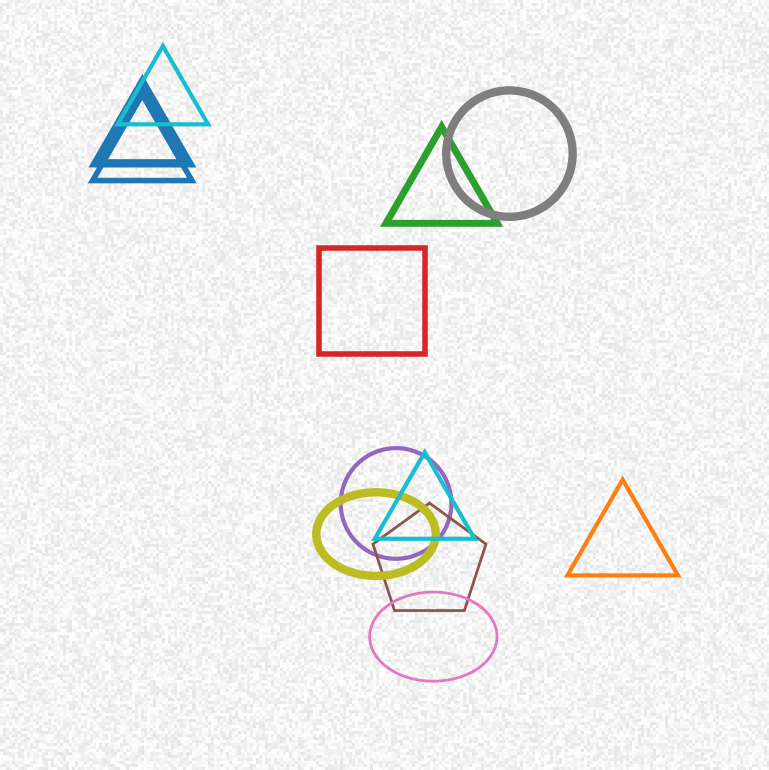[{"shape": "triangle", "thickness": 3, "radius": 0.35, "center": [0.185, 0.823]}, {"shape": "triangle", "thickness": 2, "radius": 0.37, "center": [0.185, 0.803]}, {"shape": "triangle", "thickness": 1.5, "radius": 0.41, "center": [0.809, 0.294]}, {"shape": "triangle", "thickness": 2.5, "radius": 0.42, "center": [0.574, 0.752]}, {"shape": "square", "thickness": 2, "radius": 0.34, "center": [0.483, 0.609]}, {"shape": "circle", "thickness": 1.5, "radius": 0.36, "center": [0.514, 0.346]}, {"shape": "pentagon", "thickness": 1, "radius": 0.39, "center": [0.558, 0.27]}, {"shape": "oval", "thickness": 1, "radius": 0.41, "center": [0.563, 0.173]}, {"shape": "circle", "thickness": 3, "radius": 0.41, "center": [0.662, 0.8]}, {"shape": "oval", "thickness": 3, "radius": 0.39, "center": [0.488, 0.306]}, {"shape": "triangle", "thickness": 1.5, "radius": 0.34, "center": [0.212, 0.872]}, {"shape": "triangle", "thickness": 1.5, "radius": 0.37, "center": [0.552, 0.338]}]